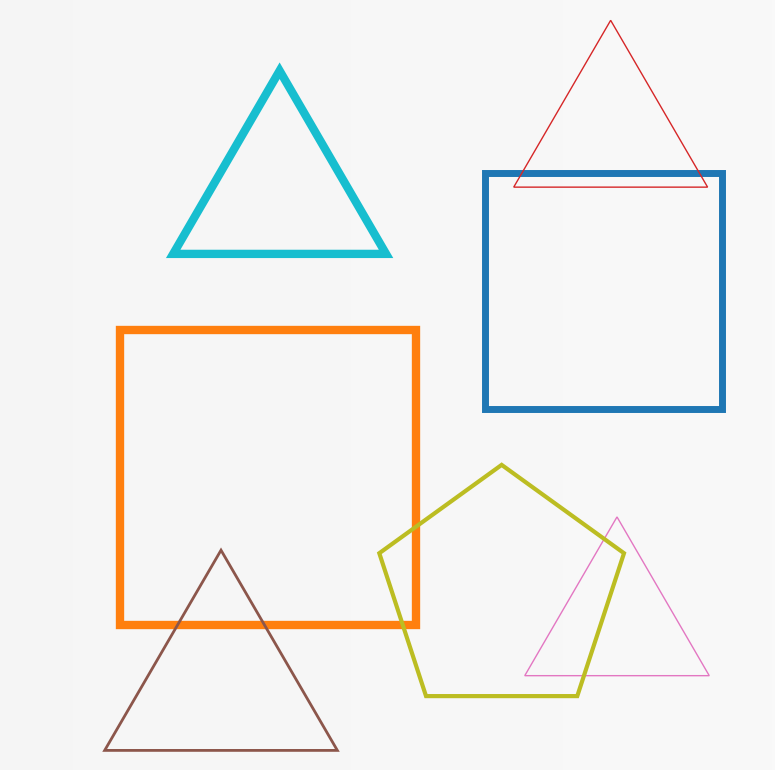[{"shape": "square", "thickness": 2.5, "radius": 0.77, "center": [0.779, 0.622]}, {"shape": "square", "thickness": 3, "radius": 0.96, "center": [0.346, 0.38]}, {"shape": "triangle", "thickness": 0.5, "radius": 0.72, "center": [0.788, 0.829]}, {"shape": "triangle", "thickness": 1, "radius": 0.87, "center": [0.285, 0.112]}, {"shape": "triangle", "thickness": 0.5, "radius": 0.69, "center": [0.796, 0.191]}, {"shape": "pentagon", "thickness": 1.5, "radius": 0.83, "center": [0.647, 0.23]}, {"shape": "triangle", "thickness": 3, "radius": 0.79, "center": [0.361, 0.75]}]